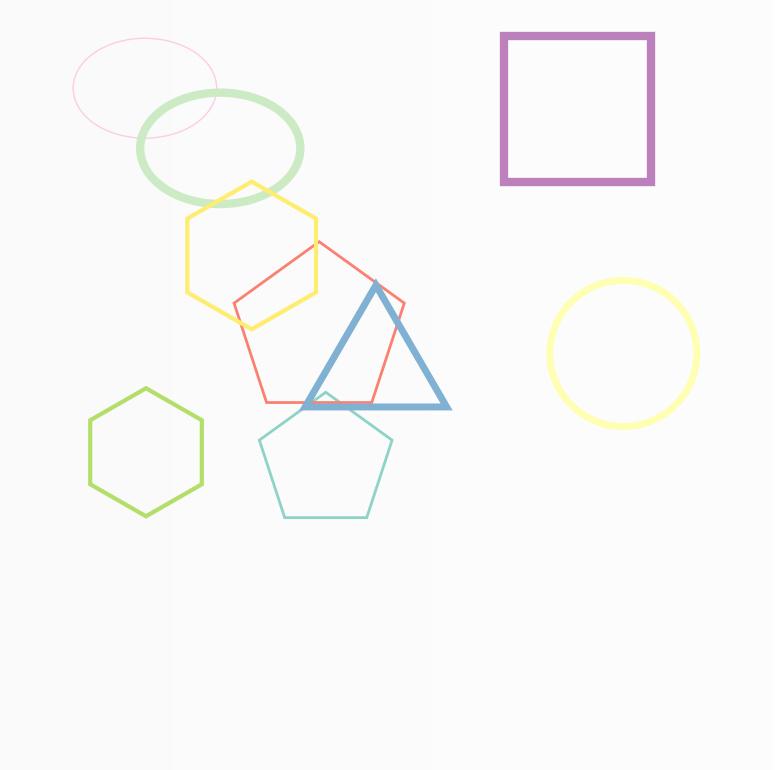[{"shape": "pentagon", "thickness": 1, "radius": 0.45, "center": [0.42, 0.401]}, {"shape": "circle", "thickness": 2.5, "radius": 0.47, "center": [0.804, 0.541]}, {"shape": "pentagon", "thickness": 1, "radius": 0.58, "center": [0.412, 0.571]}, {"shape": "triangle", "thickness": 2.5, "radius": 0.53, "center": [0.485, 0.524]}, {"shape": "hexagon", "thickness": 1.5, "radius": 0.42, "center": [0.188, 0.413]}, {"shape": "oval", "thickness": 0.5, "radius": 0.46, "center": [0.187, 0.885]}, {"shape": "square", "thickness": 3, "radius": 0.47, "center": [0.745, 0.859]}, {"shape": "oval", "thickness": 3, "radius": 0.52, "center": [0.284, 0.807]}, {"shape": "hexagon", "thickness": 1.5, "radius": 0.48, "center": [0.325, 0.668]}]